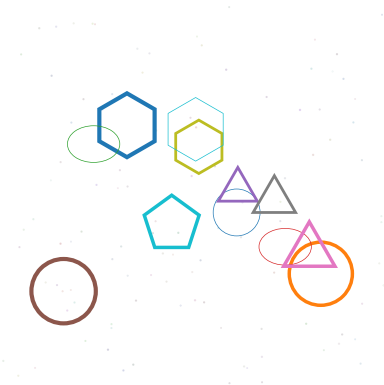[{"shape": "hexagon", "thickness": 3, "radius": 0.41, "center": [0.33, 0.675]}, {"shape": "circle", "thickness": 0.5, "radius": 0.3, "center": [0.615, 0.448]}, {"shape": "circle", "thickness": 2.5, "radius": 0.41, "center": [0.833, 0.289]}, {"shape": "oval", "thickness": 0.5, "radius": 0.34, "center": [0.243, 0.626]}, {"shape": "oval", "thickness": 0.5, "radius": 0.34, "center": [0.741, 0.359]}, {"shape": "triangle", "thickness": 2, "radius": 0.29, "center": [0.618, 0.507]}, {"shape": "circle", "thickness": 3, "radius": 0.42, "center": [0.165, 0.244]}, {"shape": "triangle", "thickness": 2.5, "radius": 0.38, "center": [0.803, 0.347]}, {"shape": "triangle", "thickness": 2, "radius": 0.32, "center": [0.713, 0.48]}, {"shape": "hexagon", "thickness": 2, "radius": 0.35, "center": [0.516, 0.619]}, {"shape": "pentagon", "thickness": 2.5, "radius": 0.37, "center": [0.446, 0.418]}, {"shape": "hexagon", "thickness": 0.5, "radius": 0.41, "center": [0.508, 0.664]}]